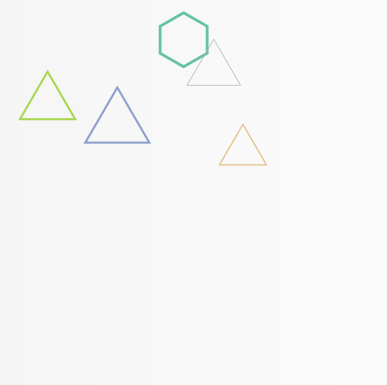[{"shape": "hexagon", "thickness": 2, "radius": 0.35, "center": [0.474, 0.897]}, {"shape": "triangle", "thickness": 1.5, "radius": 0.48, "center": [0.303, 0.677]}, {"shape": "triangle", "thickness": 1.5, "radius": 0.41, "center": [0.123, 0.732]}, {"shape": "triangle", "thickness": 1, "radius": 0.35, "center": [0.627, 0.607]}, {"shape": "triangle", "thickness": 0.5, "radius": 0.4, "center": [0.552, 0.818]}]